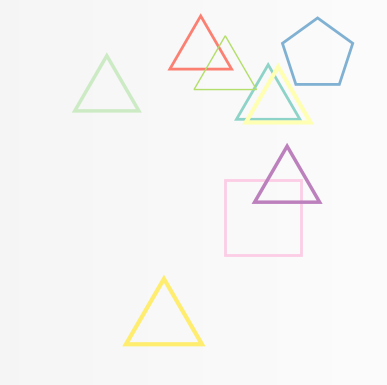[{"shape": "triangle", "thickness": 2, "radius": 0.47, "center": [0.692, 0.737]}, {"shape": "triangle", "thickness": 3, "radius": 0.48, "center": [0.718, 0.73]}, {"shape": "triangle", "thickness": 2, "radius": 0.46, "center": [0.518, 0.867]}, {"shape": "pentagon", "thickness": 2, "radius": 0.48, "center": [0.82, 0.858]}, {"shape": "triangle", "thickness": 1, "radius": 0.47, "center": [0.581, 0.814]}, {"shape": "square", "thickness": 2, "radius": 0.49, "center": [0.679, 0.435]}, {"shape": "triangle", "thickness": 2.5, "radius": 0.48, "center": [0.741, 0.523]}, {"shape": "triangle", "thickness": 2.5, "radius": 0.48, "center": [0.276, 0.76]}, {"shape": "triangle", "thickness": 3, "radius": 0.57, "center": [0.423, 0.162]}]